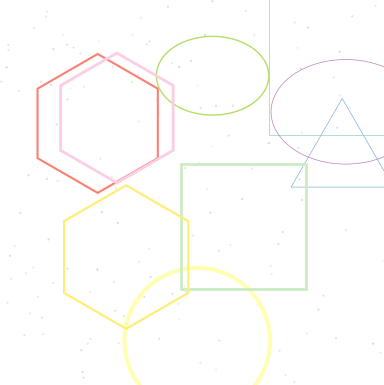[{"shape": "square", "thickness": 0.5, "radius": 0.89, "center": [0.876, 0.828]}, {"shape": "circle", "thickness": 3, "radius": 0.95, "center": [0.512, 0.115]}, {"shape": "hexagon", "thickness": 1.5, "radius": 0.9, "center": [0.254, 0.679]}, {"shape": "triangle", "thickness": 0.5, "radius": 0.77, "center": [0.889, 0.591]}, {"shape": "oval", "thickness": 1, "radius": 0.73, "center": [0.552, 0.803]}, {"shape": "hexagon", "thickness": 2, "radius": 0.84, "center": [0.304, 0.694]}, {"shape": "oval", "thickness": 0.5, "radius": 0.97, "center": [0.898, 0.71]}, {"shape": "square", "thickness": 2, "radius": 0.81, "center": [0.632, 0.411]}, {"shape": "hexagon", "thickness": 1.5, "radius": 0.93, "center": [0.328, 0.332]}]